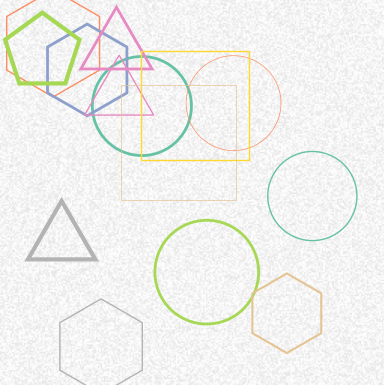[{"shape": "circle", "thickness": 2, "radius": 0.64, "center": [0.369, 0.725]}, {"shape": "circle", "thickness": 1, "radius": 0.58, "center": [0.811, 0.491]}, {"shape": "circle", "thickness": 0.5, "radius": 0.62, "center": [0.607, 0.732]}, {"shape": "hexagon", "thickness": 1, "radius": 0.7, "center": [0.138, 0.888]}, {"shape": "hexagon", "thickness": 2, "radius": 0.6, "center": [0.227, 0.818]}, {"shape": "triangle", "thickness": 2, "radius": 0.53, "center": [0.302, 0.874]}, {"shape": "triangle", "thickness": 1, "radius": 0.52, "center": [0.309, 0.753]}, {"shape": "pentagon", "thickness": 3, "radius": 0.51, "center": [0.11, 0.865]}, {"shape": "circle", "thickness": 2, "radius": 0.67, "center": [0.537, 0.293]}, {"shape": "square", "thickness": 1, "radius": 0.7, "center": [0.506, 0.726]}, {"shape": "hexagon", "thickness": 1.5, "radius": 0.52, "center": [0.745, 0.186]}, {"shape": "square", "thickness": 0.5, "radius": 0.74, "center": [0.464, 0.63]}, {"shape": "triangle", "thickness": 3, "radius": 0.51, "center": [0.16, 0.377]}, {"shape": "hexagon", "thickness": 1, "radius": 0.62, "center": [0.263, 0.1]}]